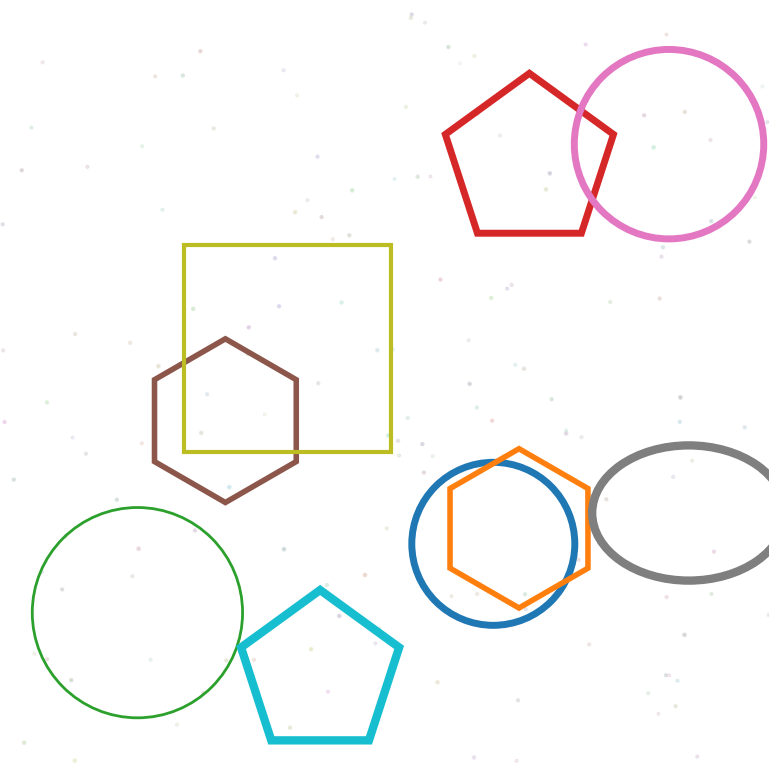[{"shape": "circle", "thickness": 2.5, "radius": 0.53, "center": [0.641, 0.294]}, {"shape": "hexagon", "thickness": 2, "radius": 0.52, "center": [0.674, 0.314]}, {"shape": "circle", "thickness": 1, "radius": 0.68, "center": [0.178, 0.204]}, {"shape": "pentagon", "thickness": 2.5, "radius": 0.57, "center": [0.688, 0.79]}, {"shape": "hexagon", "thickness": 2, "radius": 0.53, "center": [0.293, 0.454]}, {"shape": "circle", "thickness": 2.5, "radius": 0.62, "center": [0.869, 0.813]}, {"shape": "oval", "thickness": 3, "radius": 0.63, "center": [0.895, 0.334]}, {"shape": "square", "thickness": 1.5, "radius": 0.67, "center": [0.374, 0.548]}, {"shape": "pentagon", "thickness": 3, "radius": 0.54, "center": [0.416, 0.126]}]